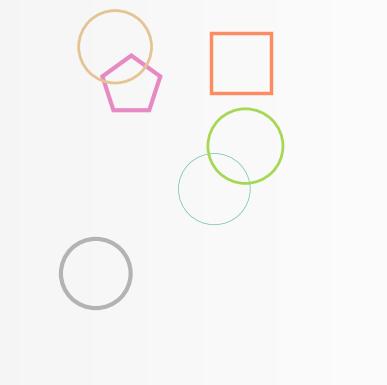[{"shape": "circle", "thickness": 0.5, "radius": 0.46, "center": [0.553, 0.509]}, {"shape": "square", "thickness": 2.5, "radius": 0.39, "center": [0.622, 0.836]}, {"shape": "pentagon", "thickness": 3, "radius": 0.39, "center": [0.339, 0.777]}, {"shape": "circle", "thickness": 2, "radius": 0.48, "center": [0.633, 0.62]}, {"shape": "circle", "thickness": 2, "radius": 0.47, "center": [0.297, 0.878]}, {"shape": "circle", "thickness": 3, "radius": 0.45, "center": [0.247, 0.29]}]